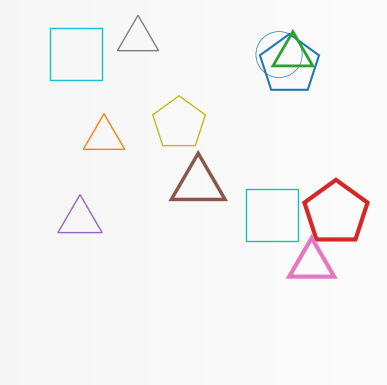[{"shape": "pentagon", "thickness": 1.5, "radius": 0.4, "center": [0.747, 0.832]}, {"shape": "circle", "thickness": 0.5, "radius": 0.3, "center": [0.72, 0.858]}, {"shape": "triangle", "thickness": 1, "radius": 0.31, "center": [0.268, 0.643]}, {"shape": "triangle", "thickness": 2, "radius": 0.3, "center": [0.756, 0.858]}, {"shape": "pentagon", "thickness": 3, "radius": 0.43, "center": [0.867, 0.447]}, {"shape": "triangle", "thickness": 1, "radius": 0.33, "center": [0.207, 0.429]}, {"shape": "triangle", "thickness": 2.5, "radius": 0.4, "center": [0.512, 0.522]}, {"shape": "triangle", "thickness": 3, "radius": 0.34, "center": [0.804, 0.315]}, {"shape": "triangle", "thickness": 1, "radius": 0.31, "center": [0.356, 0.899]}, {"shape": "pentagon", "thickness": 1, "radius": 0.36, "center": [0.462, 0.68]}, {"shape": "square", "thickness": 1, "radius": 0.34, "center": [0.196, 0.86]}, {"shape": "square", "thickness": 1, "radius": 0.34, "center": [0.702, 0.443]}]